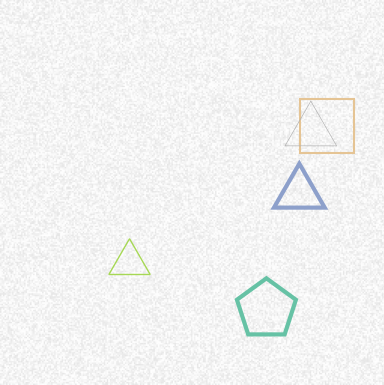[{"shape": "pentagon", "thickness": 3, "radius": 0.4, "center": [0.692, 0.197]}, {"shape": "triangle", "thickness": 3, "radius": 0.38, "center": [0.777, 0.499]}, {"shape": "triangle", "thickness": 1, "radius": 0.31, "center": [0.336, 0.318]}, {"shape": "square", "thickness": 1.5, "radius": 0.35, "center": [0.849, 0.674]}, {"shape": "triangle", "thickness": 0.5, "radius": 0.39, "center": [0.807, 0.66]}]